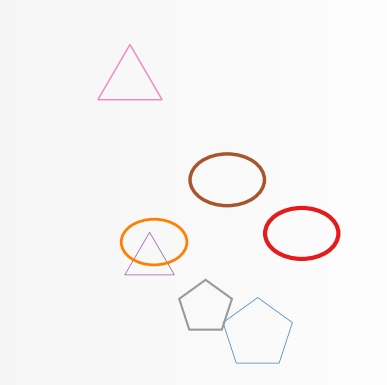[{"shape": "oval", "thickness": 3, "radius": 0.47, "center": [0.779, 0.394]}, {"shape": "pentagon", "thickness": 0.5, "radius": 0.47, "center": [0.665, 0.133]}, {"shape": "triangle", "thickness": 0.5, "radius": 0.37, "center": [0.386, 0.323]}, {"shape": "oval", "thickness": 2, "radius": 0.42, "center": [0.398, 0.371]}, {"shape": "oval", "thickness": 2.5, "radius": 0.48, "center": [0.586, 0.533]}, {"shape": "triangle", "thickness": 1, "radius": 0.48, "center": [0.335, 0.789]}, {"shape": "pentagon", "thickness": 1.5, "radius": 0.36, "center": [0.531, 0.202]}]